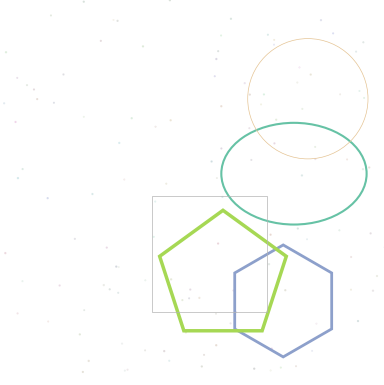[{"shape": "oval", "thickness": 1.5, "radius": 0.94, "center": [0.764, 0.549]}, {"shape": "hexagon", "thickness": 2, "radius": 0.73, "center": [0.736, 0.218]}, {"shape": "pentagon", "thickness": 2.5, "radius": 0.86, "center": [0.579, 0.281]}, {"shape": "circle", "thickness": 0.5, "radius": 0.78, "center": [0.8, 0.744]}, {"shape": "square", "thickness": 0.5, "radius": 0.75, "center": [0.544, 0.341]}]